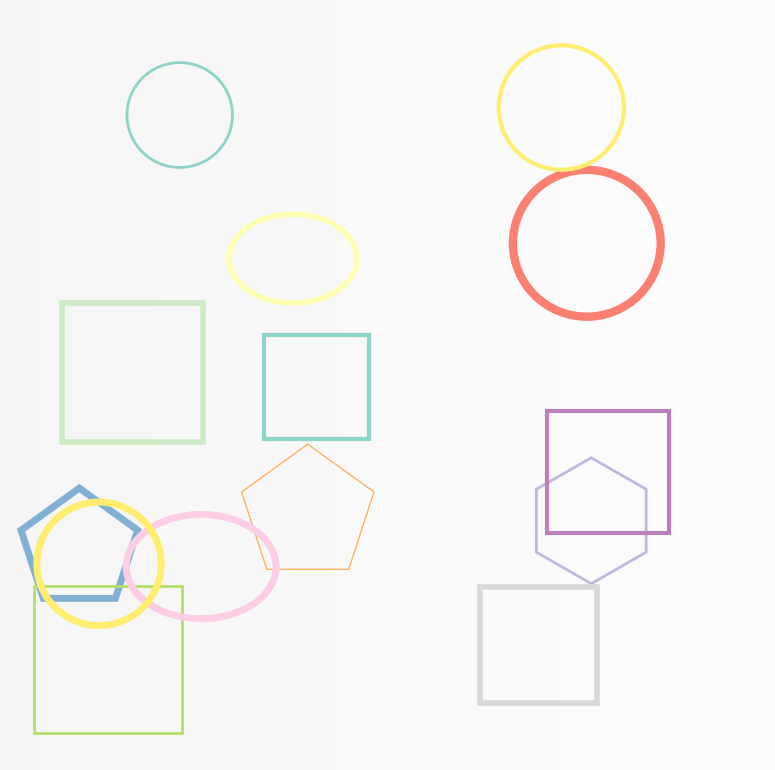[{"shape": "circle", "thickness": 1, "radius": 0.34, "center": [0.232, 0.851]}, {"shape": "square", "thickness": 1.5, "radius": 0.34, "center": [0.408, 0.497]}, {"shape": "oval", "thickness": 2, "radius": 0.41, "center": [0.378, 0.664]}, {"shape": "hexagon", "thickness": 1, "radius": 0.41, "center": [0.763, 0.324]}, {"shape": "circle", "thickness": 3, "radius": 0.48, "center": [0.757, 0.684]}, {"shape": "pentagon", "thickness": 2.5, "radius": 0.4, "center": [0.102, 0.287]}, {"shape": "pentagon", "thickness": 0.5, "radius": 0.45, "center": [0.397, 0.333]}, {"shape": "square", "thickness": 1, "radius": 0.48, "center": [0.139, 0.144]}, {"shape": "oval", "thickness": 2.5, "radius": 0.48, "center": [0.26, 0.264]}, {"shape": "square", "thickness": 2, "radius": 0.38, "center": [0.695, 0.162]}, {"shape": "square", "thickness": 1.5, "radius": 0.39, "center": [0.784, 0.387]}, {"shape": "square", "thickness": 2, "radius": 0.45, "center": [0.171, 0.516]}, {"shape": "circle", "thickness": 1.5, "radius": 0.4, "center": [0.724, 0.86]}, {"shape": "circle", "thickness": 2.5, "radius": 0.4, "center": [0.128, 0.268]}]